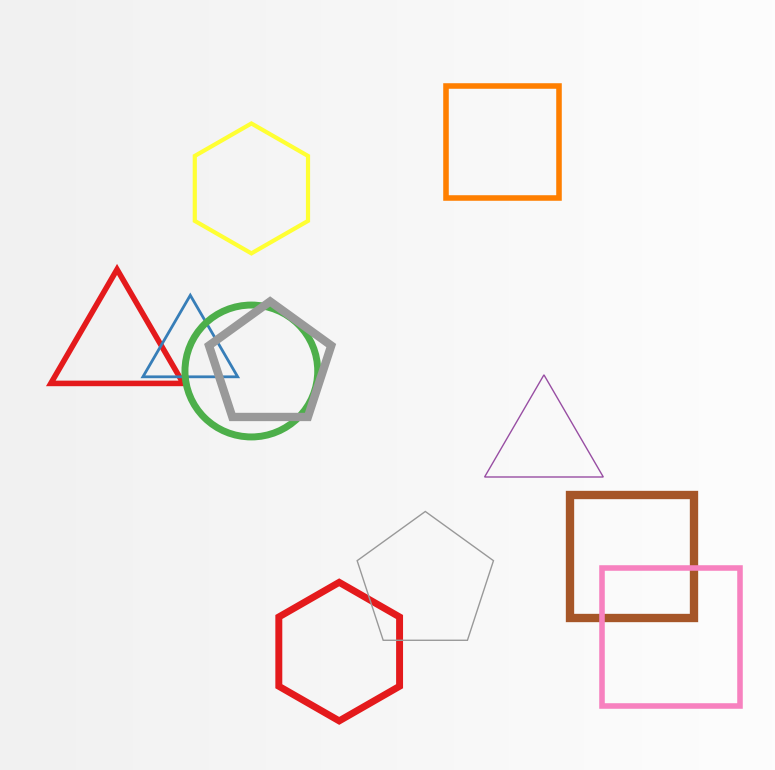[{"shape": "triangle", "thickness": 2, "radius": 0.49, "center": [0.151, 0.551]}, {"shape": "hexagon", "thickness": 2.5, "radius": 0.45, "center": [0.438, 0.154]}, {"shape": "triangle", "thickness": 1, "radius": 0.35, "center": [0.246, 0.546]}, {"shape": "circle", "thickness": 2.5, "radius": 0.43, "center": [0.324, 0.518]}, {"shape": "triangle", "thickness": 0.5, "radius": 0.44, "center": [0.702, 0.425]}, {"shape": "square", "thickness": 2, "radius": 0.36, "center": [0.649, 0.816]}, {"shape": "hexagon", "thickness": 1.5, "radius": 0.42, "center": [0.324, 0.755]}, {"shape": "square", "thickness": 3, "radius": 0.4, "center": [0.815, 0.277]}, {"shape": "square", "thickness": 2, "radius": 0.45, "center": [0.865, 0.173]}, {"shape": "pentagon", "thickness": 0.5, "radius": 0.46, "center": [0.549, 0.243]}, {"shape": "pentagon", "thickness": 3, "radius": 0.41, "center": [0.349, 0.526]}]